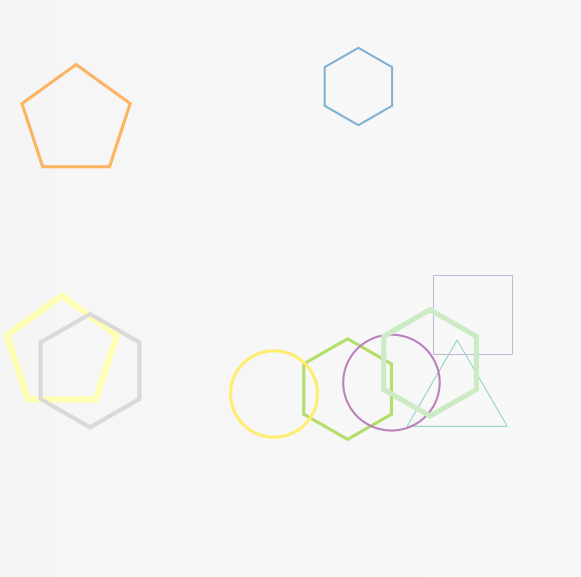[{"shape": "triangle", "thickness": 0.5, "radius": 0.5, "center": [0.787, 0.311]}, {"shape": "pentagon", "thickness": 3, "radius": 0.5, "center": [0.106, 0.388]}, {"shape": "square", "thickness": 0.5, "radius": 0.34, "center": [0.813, 0.455]}, {"shape": "hexagon", "thickness": 1, "radius": 0.33, "center": [0.617, 0.849]}, {"shape": "pentagon", "thickness": 1.5, "radius": 0.49, "center": [0.131, 0.79]}, {"shape": "hexagon", "thickness": 1.5, "radius": 0.44, "center": [0.598, 0.325]}, {"shape": "hexagon", "thickness": 2, "radius": 0.49, "center": [0.155, 0.357]}, {"shape": "circle", "thickness": 1, "radius": 0.41, "center": [0.673, 0.337]}, {"shape": "hexagon", "thickness": 2.5, "radius": 0.46, "center": [0.74, 0.371]}, {"shape": "circle", "thickness": 1.5, "radius": 0.37, "center": [0.471, 0.317]}]